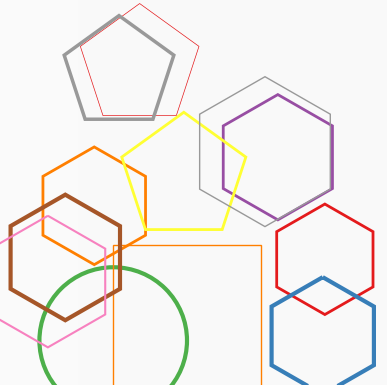[{"shape": "hexagon", "thickness": 2, "radius": 0.72, "center": [0.838, 0.326]}, {"shape": "pentagon", "thickness": 0.5, "radius": 0.8, "center": [0.36, 0.83]}, {"shape": "hexagon", "thickness": 3, "radius": 0.76, "center": [0.833, 0.128]}, {"shape": "circle", "thickness": 3, "radius": 0.95, "center": [0.292, 0.115]}, {"shape": "hexagon", "thickness": 2, "radius": 0.81, "center": [0.717, 0.592]}, {"shape": "hexagon", "thickness": 2, "radius": 0.76, "center": [0.243, 0.465]}, {"shape": "square", "thickness": 1, "radius": 0.95, "center": [0.483, 0.174]}, {"shape": "pentagon", "thickness": 2, "radius": 0.84, "center": [0.474, 0.54]}, {"shape": "hexagon", "thickness": 3, "radius": 0.82, "center": [0.169, 0.331]}, {"shape": "hexagon", "thickness": 1.5, "radius": 0.85, "center": [0.124, 0.269]}, {"shape": "pentagon", "thickness": 2.5, "radius": 0.74, "center": [0.307, 0.811]}, {"shape": "hexagon", "thickness": 1, "radius": 0.97, "center": [0.684, 0.606]}]